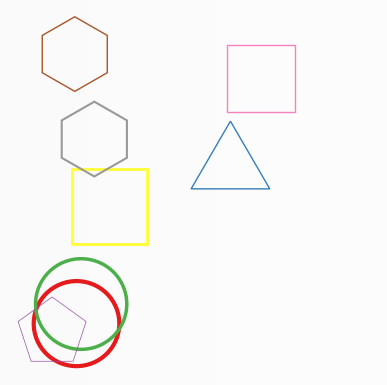[{"shape": "circle", "thickness": 3, "radius": 0.55, "center": [0.197, 0.159]}, {"shape": "triangle", "thickness": 1, "radius": 0.59, "center": [0.595, 0.568]}, {"shape": "circle", "thickness": 2.5, "radius": 0.59, "center": [0.209, 0.21]}, {"shape": "pentagon", "thickness": 0.5, "radius": 0.46, "center": [0.134, 0.136]}, {"shape": "square", "thickness": 2, "radius": 0.49, "center": [0.282, 0.463]}, {"shape": "hexagon", "thickness": 1, "radius": 0.48, "center": [0.193, 0.86]}, {"shape": "square", "thickness": 1, "radius": 0.44, "center": [0.673, 0.796]}, {"shape": "hexagon", "thickness": 1.5, "radius": 0.49, "center": [0.243, 0.639]}]